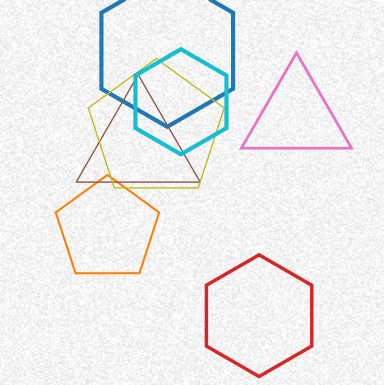[{"shape": "hexagon", "thickness": 3, "radius": 0.99, "center": [0.434, 0.868]}, {"shape": "pentagon", "thickness": 1.5, "radius": 0.71, "center": [0.279, 0.405]}, {"shape": "hexagon", "thickness": 2.5, "radius": 0.79, "center": [0.673, 0.18]}, {"shape": "triangle", "thickness": 1, "radius": 0.93, "center": [0.359, 0.62]}, {"shape": "triangle", "thickness": 2, "radius": 0.83, "center": [0.77, 0.698]}, {"shape": "pentagon", "thickness": 1, "radius": 0.93, "center": [0.406, 0.662]}, {"shape": "hexagon", "thickness": 3, "radius": 0.68, "center": [0.47, 0.736]}]